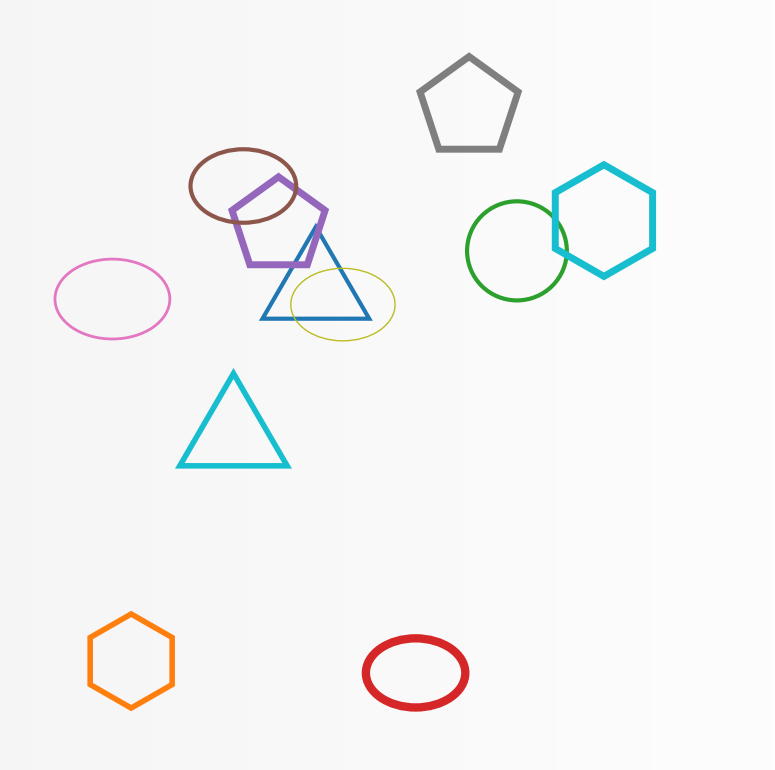[{"shape": "triangle", "thickness": 1.5, "radius": 0.4, "center": [0.408, 0.626]}, {"shape": "hexagon", "thickness": 2, "radius": 0.31, "center": [0.169, 0.142]}, {"shape": "circle", "thickness": 1.5, "radius": 0.32, "center": [0.667, 0.674]}, {"shape": "oval", "thickness": 3, "radius": 0.32, "center": [0.536, 0.126]}, {"shape": "pentagon", "thickness": 2.5, "radius": 0.32, "center": [0.359, 0.707]}, {"shape": "oval", "thickness": 1.5, "radius": 0.34, "center": [0.314, 0.758]}, {"shape": "oval", "thickness": 1, "radius": 0.37, "center": [0.145, 0.612]}, {"shape": "pentagon", "thickness": 2.5, "radius": 0.33, "center": [0.605, 0.86]}, {"shape": "oval", "thickness": 0.5, "radius": 0.34, "center": [0.442, 0.604]}, {"shape": "triangle", "thickness": 2, "radius": 0.4, "center": [0.301, 0.435]}, {"shape": "hexagon", "thickness": 2.5, "radius": 0.36, "center": [0.779, 0.714]}]